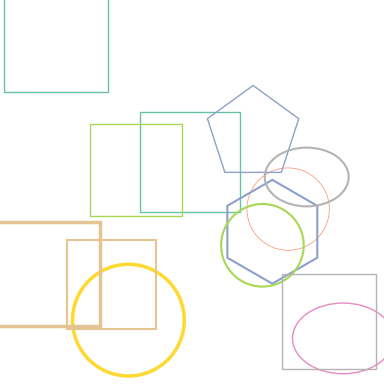[{"shape": "square", "thickness": 1, "radius": 0.65, "center": [0.494, 0.579]}, {"shape": "square", "thickness": 1, "radius": 0.67, "center": [0.146, 0.896]}, {"shape": "circle", "thickness": 0.5, "radius": 0.53, "center": [0.748, 0.457]}, {"shape": "pentagon", "thickness": 1, "radius": 0.62, "center": [0.657, 0.653]}, {"shape": "hexagon", "thickness": 1.5, "radius": 0.67, "center": [0.707, 0.398]}, {"shape": "oval", "thickness": 1, "radius": 0.66, "center": [0.891, 0.121]}, {"shape": "square", "thickness": 1, "radius": 0.6, "center": [0.354, 0.558]}, {"shape": "circle", "thickness": 1.5, "radius": 0.54, "center": [0.682, 0.363]}, {"shape": "circle", "thickness": 2.5, "radius": 0.73, "center": [0.334, 0.168]}, {"shape": "square", "thickness": 1.5, "radius": 0.58, "center": [0.29, 0.262]}, {"shape": "square", "thickness": 2.5, "radius": 0.68, "center": [0.124, 0.287]}, {"shape": "oval", "thickness": 1.5, "radius": 0.54, "center": [0.797, 0.54]}, {"shape": "square", "thickness": 1, "radius": 0.61, "center": [0.855, 0.165]}]